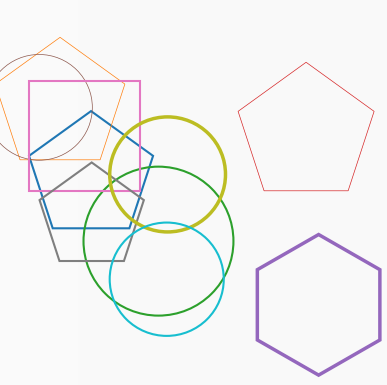[{"shape": "pentagon", "thickness": 1.5, "radius": 0.84, "center": [0.235, 0.543]}, {"shape": "pentagon", "thickness": 0.5, "radius": 0.88, "center": [0.155, 0.727]}, {"shape": "circle", "thickness": 1.5, "radius": 0.97, "center": [0.409, 0.374]}, {"shape": "pentagon", "thickness": 0.5, "radius": 0.92, "center": [0.79, 0.654]}, {"shape": "hexagon", "thickness": 2.5, "radius": 0.91, "center": [0.822, 0.208]}, {"shape": "circle", "thickness": 0.5, "radius": 0.69, "center": [0.101, 0.721]}, {"shape": "square", "thickness": 1.5, "radius": 0.71, "center": [0.217, 0.647]}, {"shape": "pentagon", "thickness": 1.5, "radius": 0.71, "center": [0.237, 0.437]}, {"shape": "circle", "thickness": 2.5, "radius": 0.75, "center": [0.433, 0.547]}, {"shape": "circle", "thickness": 1.5, "radius": 0.74, "center": [0.43, 0.275]}]